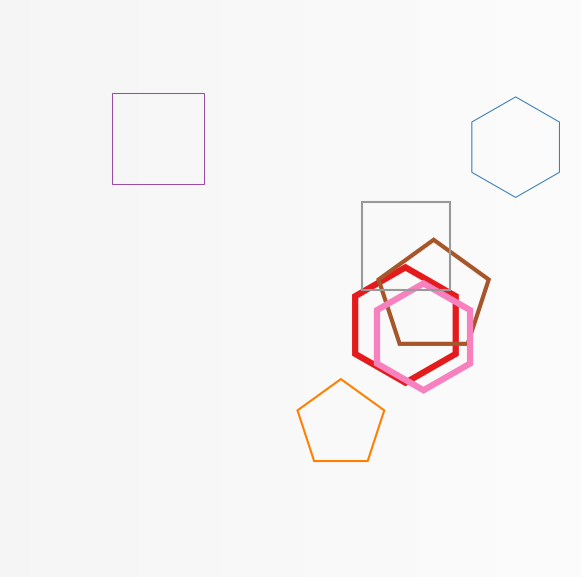[{"shape": "hexagon", "thickness": 3, "radius": 0.5, "center": [0.698, 0.436]}, {"shape": "hexagon", "thickness": 0.5, "radius": 0.44, "center": [0.887, 0.744]}, {"shape": "square", "thickness": 0.5, "radius": 0.4, "center": [0.272, 0.759]}, {"shape": "pentagon", "thickness": 1, "radius": 0.39, "center": [0.586, 0.264]}, {"shape": "pentagon", "thickness": 2, "radius": 0.5, "center": [0.746, 0.484]}, {"shape": "hexagon", "thickness": 3, "radius": 0.46, "center": [0.729, 0.416]}, {"shape": "square", "thickness": 1, "radius": 0.38, "center": [0.698, 0.573]}]